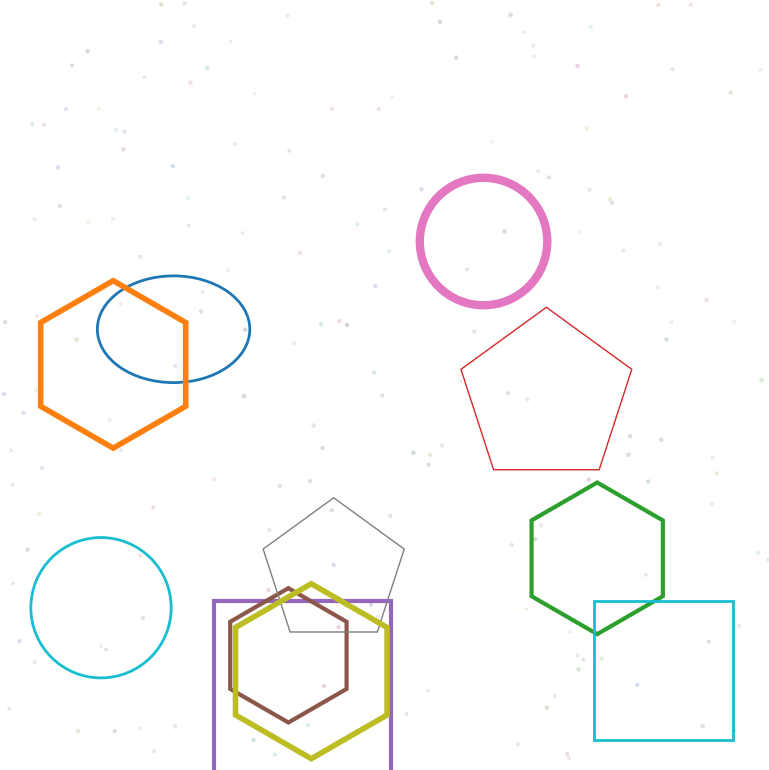[{"shape": "oval", "thickness": 1, "radius": 0.5, "center": [0.225, 0.572]}, {"shape": "hexagon", "thickness": 2, "radius": 0.54, "center": [0.147, 0.527]}, {"shape": "hexagon", "thickness": 1.5, "radius": 0.49, "center": [0.776, 0.275]}, {"shape": "pentagon", "thickness": 0.5, "radius": 0.58, "center": [0.71, 0.484]}, {"shape": "square", "thickness": 1.5, "radius": 0.58, "center": [0.393, 0.104]}, {"shape": "hexagon", "thickness": 1.5, "radius": 0.44, "center": [0.375, 0.149]}, {"shape": "circle", "thickness": 3, "radius": 0.41, "center": [0.628, 0.686]}, {"shape": "pentagon", "thickness": 0.5, "radius": 0.48, "center": [0.433, 0.257]}, {"shape": "hexagon", "thickness": 2, "radius": 0.57, "center": [0.404, 0.128]}, {"shape": "circle", "thickness": 1, "radius": 0.46, "center": [0.131, 0.211]}, {"shape": "square", "thickness": 1, "radius": 0.45, "center": [0.862, 0.129]}]